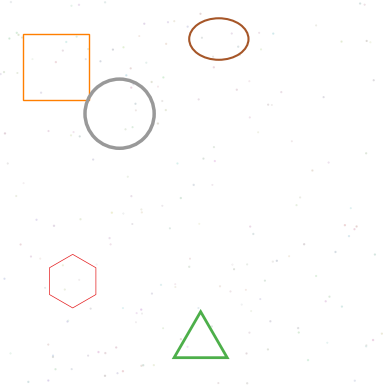[{"shape": "hexagon", "thickness": 0.5, "radius": 0.35, "center": [0.189, 0.27]}, {"shape": "triangle", "thickness": 2, "radius": 0.4, "center": [0.521, 0.111]}, {"shape": "square", "thickness": 1, "radius": 0.43, "center": [0.145, 0.827]}, {"shape": "oval", "thickness": 1.5, "radius": 0.39, "center": [0.568, 0.899]}, {"shape": "circle", "thickness": 2.5, "radius": 0.45, "center": [0.311, 0.705]}]